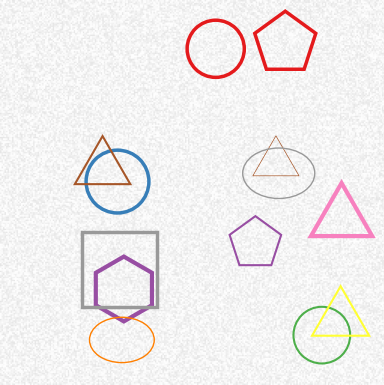[{"shape": "circle", "thickness": 2.5, "radius": 0.37, "center": [0.56, 0.873]}, {"shape": "pentagon", "thickness": 2.5, "radius": 0.42, "center": [0.741, 0.888]}, {"shape": "circle", "thickness": 2.5, "radius": 0.41, "center": [0.305, 0.528]}, {"shape": "circle", "thickness": 1.5, "radius": 0.37, "center": [0.836, 0.13]}, {"shape": "pentagon", "thickness": 1.5, "radius": 0.35, "center": [0.663, 0.368]}, {"shape": "hexagon", "thickness": 3, "radius": 0.42, "center": [0.322, 0.249]}, {"shape": "oval", "thickness": 1, "radius": 0.42, "center": [0.317, 0.117]}, {"shape": "triangle", "thickness": 1.5, "radius": 0.43, "center": [0.885, 0.171]}, {"shape": "triangle", "thickness": 0.5, "radius": 0.35, "center": [0.717, 0.578]}, {"shape": "triangle", "thickness": 1.5, "radius": 0.42, "center": [0.266, 0.563]}, {"shape": "triangle", "thickness": 3, "radius": 0.46, "center": [0.887, 0.433]}, {"shape": "square", "thickness": 2.5, "radius": 0.49, "center": [0.311, 0.3]}, {"shape": "oval", "thickness": 1, "radius": 0.47, "center": [0.724, 0.55]}]